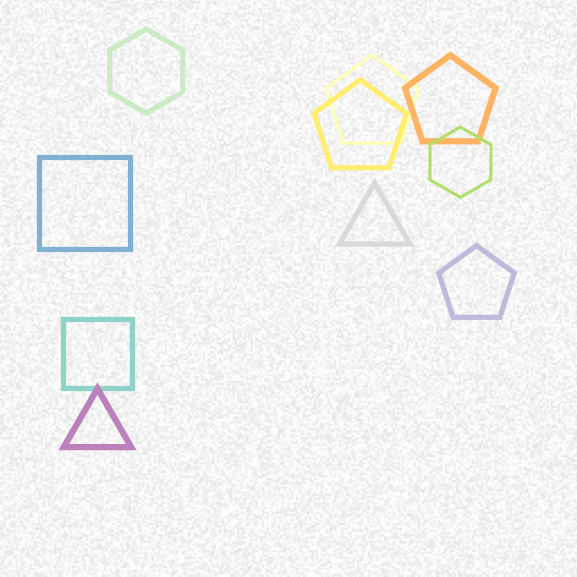[{"shape": "square", "thickness": 2.5, "radius": 0.3, "center": [0.169, 0.387]}, {"shape": "pentagon", "thickness": 1.5, "radius": 0.42, "center": [0.645, 0.82]}, {"shape": "pentagon", "thickness": 2.5, "radius": 0.34, "center": [0.825, 0.505]}, {"shape": "square", "thickness": 2.5, "radius": 0.4, "center": [0.146, 0.648]}, {"shape": "pentagon", "thickness": 3, "radius": 0.41, "center": [0.78, 0.821]}, {"shape": "hexagon", "thickness": 1.5, "radius": 0.3, "center": [0.797, 0.718]}, {"shape": "triangle", "thickness": 2.5, "radius": 0.35, "center": [0.649, 0.612]}, {"shape": "triangle", "thickness": 3, "radius": 0.34, "center": [0.169, 0.259]}, {"shape": "hexagon", "thickness": 2.5, "radius": 0.36, "center": [0.253, 0.876]}, {"shape": "pentagon", "thickness": 2.5, "radius": 0.42, "center": [0.624, 0.777]}]